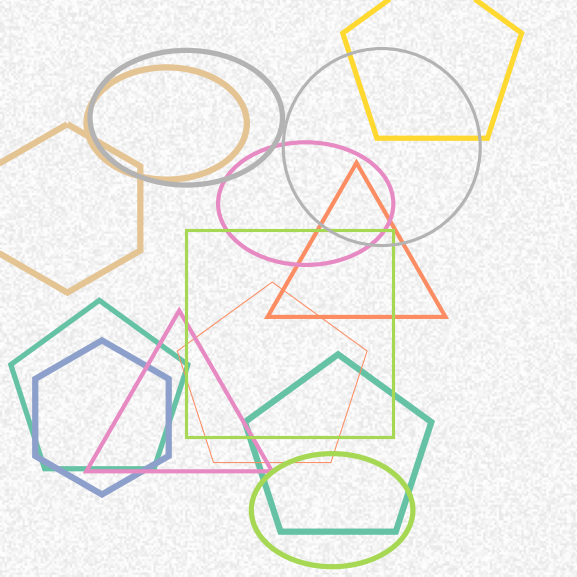[{"shape": "pentagon", "thickness": 3, "radius": 0.85, "center": [0.586, 0.216]}, {"shape": "pentagon", "thickness": 2.5, "radius": 0.81, "center": [0.172, 0.318]}, {"shape": "pentagon", "thickness": 0.5, "radius": 0.86, "center": [0.471, 0.338]}, {"shape": "triangle", "thickness": 2, "radius": 0.89, "center": [0.617, 0.539]}, {"shape": "hexagon", "thickness": 3, "radius": 0.67, "center": [0.177, 0.276]}, {"shape": "oval", "thickness": 2, "radius": 0.76, "center": [0.529, 0.647]}, {"shape": "triangle", "thickness": 2, "radius": 0.93, "center": [0.31, 0.276]}, {"shape": "square", "thickness": 1.5, "radius": 0.9, "center": [0.501, 0.421]}, {"shape": "oval", "thickness": 2.5, "radius": 0.7, "center": [0.575, 0.116]}, {"shape": "pentagon", "thickness": 2.5, "radius": 0.81, "center": [0.748, 0.891]}, {"shape": "hexagon", "thickness": 3, "radius": 0.73, "center": [0.117, 0.638]}, {"shape": "oval", "thickness": 3, "radius": 0.69, "center": [0.289, 0.785]}, {"shape": "oval", "thickness": 2.5, "radius": 0.83, "center": [0.323, 0.795]}, {"shape": "circle", "thickness": 1.5, "radius": 0.85, "center": [0.661, 0.745]}]